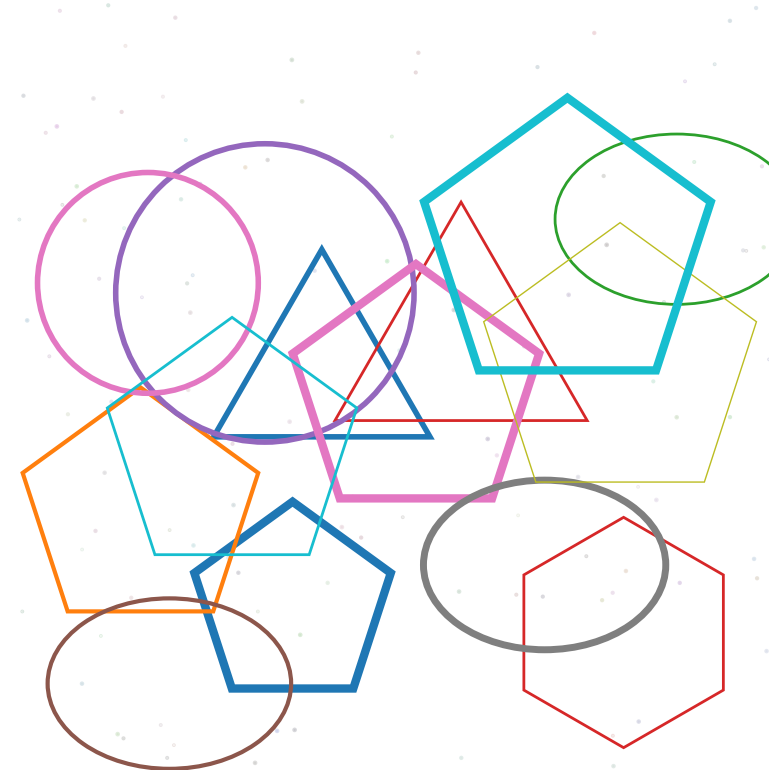[{"shape": "pentagon", "thickness": 3, "radius": 0.67, "center": [0.38, 0.214]}, {"shape": "triangle", "thickness": 2, "radius": 0.81, "center": [0.418, 0.514]}, {"shape": "pentagon", "thickness": 1.5, "radius": 0.8, "center": [0.182, 0.336]}, {"shape": "oval", "thickness": 1, "radius": 0.79, "center": [0.879, 0.715]}, {"shape": "hexagon", "thickness": 1, "radius": 0.75, "center": [0.81, 0.179]}, {"shape": "triangle", "thickness": 1, "radius": 0.95, "center": [0.599, 0.548]}, {"shape": "circle", "thickness": 2, "radius": 0.97, "center": [0.344, 0.62]}, {"shape": "oval", "thickness": 1.5, "radius": 0.79, "center": [0.22, 0.112]}, {"shape": "circle", "thickness": 2, "radius": 0.72, "center": [0.192, 0.633]}, {"shape": "pentagon", "thickness": 3, "radius": 0.84, "center": [0.54, 0.489]}, {"shape": "oval", "thickness": 2.5, "radius": 0.79, "center": [0.707, 0.266]}, {"shape": "pentagon", "thickness": 0.5, "radius": 0.93, "center": [0.805, 0.525]}, {"shape": "pentagon", "thickness": 3, "radius": 0.98, "center": [0.737, 0.677]}, {"shape": "pentagon", "thickness": 1, "radius": 0.85, "center": [0.301, 0.417]}]